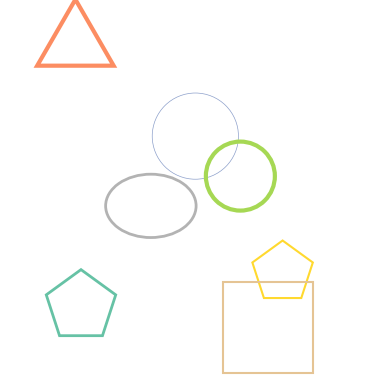[{"shape": "pentagon", "thickness": 2, "radius": 0.47, "center": [0.21, 0.205]}, {"shape": "triangle", "thickness": 3, "radius": 0.57, "center": [0.196, 0.887]}, {"shape": "circle", "thickness": 0.5, "radius": 0.56, "center": [0.507, 0.646]}, {"shape": "circle", "thickness": 3, "radius": 0.45, "center": [0.624, 0.543]}, {"shape": "pentagon", "thickness": 1.5, "radius": 0.41, "center": [0.734, 0.293]}, {"shape": "square", "thickness": 1.5, "radius": 0.59, "center": [0.696, 0.15]}, {"shape": "oval", "thickness": 2, "radius": 0.59, "center": [0.392, 0.465]}]